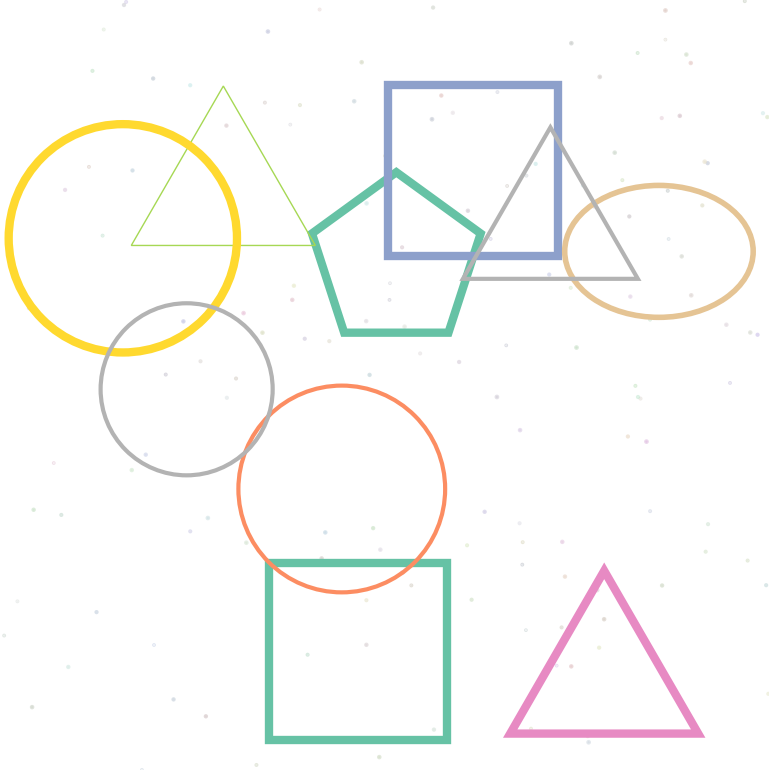[{"shape": "square", "thickness": 3, "radius": 0.58, "center": [0.465, 0.154]}, {"shape": "pentagon", "thickness": 3, "radius": 0.58, "center": [0.515, 0.661]}, {"shape": "circle", "thickness": 1.5, "radius": 0.67, "center": [0.444, 0.365]}, {"shape": "square", "thickness": 3, "radius": 0.55, "center": [0.614, 0.779]}, {"shape": "triangle", "thickness": 3, "radius": 0.7, "center": [0.785, 0.118]}, {"shape": "triangle", "thickness": 0.5, "radius": 0.69, "center": [0.29, 0.75]}, {"shape": "circle", "thickness": 3, "radius": 0.74, "center": [0.16, 0.691]}, {"shape": "oval", "thickness": 2, "radius": 0.61, "center": [0.856, 0.674]}, {"shape": "triangle", "thickness": 1.5, "radius": 0.66, "center": [0.715, 0.703]}, {"shape": "circle", "thickness": 1.5, "radius": 0.56, "center": [0.242, 0.494]}]